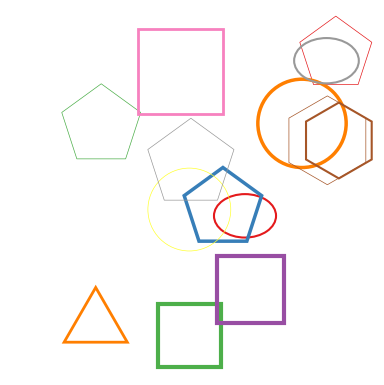[{"shape": "pentagon", "thickness": 0.5, "radius": 0.49, "center": [0.872, 0.86]}, {"shape": "oval", "thickness": 1.5, "radius": 0.4, "center": [0.636, 0.439]}, {"shape": "pentagon", "thickness": 2.5, "radius": 0.53, "center": [0.579, 0.459]}, {"shape": "square", "thickness": 3, "radius": 0.41, "center": [0.492, 0.129]}, {"shape": "pentagon", "thickness": 0.5, "radius": 0.54, "center": [0.263, 0.675]}, {"shape": "square", "thickness": 3, "radius": 0.43, "center": [0.65, 0.248]}, {"shape": "triangle", "thickness": 2, "radius": 0.47, "center": [0.249, 0.159]}, {"shape": "circle", "thickness": 2.5, "radius": 0.57, "center": [0.784, 0.68]}, {"shape": "circle", "thickness": 0.5, "radius": 0.54, "center": [0.492, 0.456]}, {"shape": "hexagon", "thickness": 0.5, "radius": 0.58, "center": [0.85, 0.636]}, {"shape": "hexagon", "thickness": 1.5, "radius": 0.49, "center": [0.88, 0.635]}, {"shape": "square", "thickness": 2, "radius": 0.55, "center": [0.469, 0.814]}, {"shape": "oval", "thickness": 1.5, "radius": 0.42, "center": [0.848, 0.842]}, {"shape": "pentagon", "thickness": 0.5, "radius": 0.59, "center": [0.496, 0.575]}]